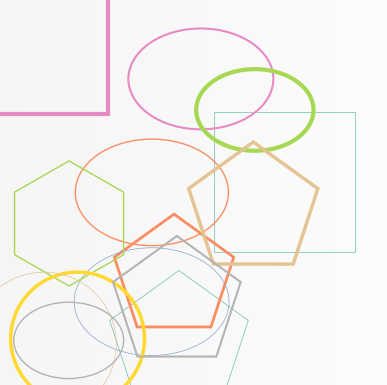[{"shape": "pentagon", "thickness": 0.5, "radius": 0.94, "center": [0.462, 0.109]}, {"shape": "square", "thickness": 0.5, "radius": 0.91, "center": [0.735, 0.528]}, {"shape": "oval", "thickness": 1, "radius": 0.99, "center": [0.392, 0.5]}, {"shape": "pentagon", "thickness": 2, "radius": 0.81, "center": [0.449, 0.282]}, {"shape": "oval", "thickness": 0.5, "radius": 1.0, "center": [0.391, 0.217]}, {"shape": "square", "thickness": 3, "radius": 0.82, "center": [0.116, 0.867]}, {"shape": "oval", "thickness": 1.5, "radius": 0.94, "center": [0.518, 0.795]}, {"shape": "oval", "thickness": 3, "radius": 0.76, "center": [0.658, 0.714]}, {"shape": "hexagon", "thickness": 1, "radius": 0.81, "center": [0.178, 0.42]}, {"shape": "circle", "thickness": 2.5, "radius": 0.86, "center": [0.2, 0.121]}, {"shape": "circle", "thickness": 0.5, "radius": 0.93, "center": [0.114, 0.106]}, {"shape": "pentagon", "thickness": 2.5, "radius": 0.88, "center": [0.654, 0.456]}, {"shape": "pentagon", "thickness": 1.5, "radius": 0.87, "center": [0.456, 0.214]}, {"shape": "oval", "thickness": 1, "radius": 0.71, "center": [0.177, 0.116]}]